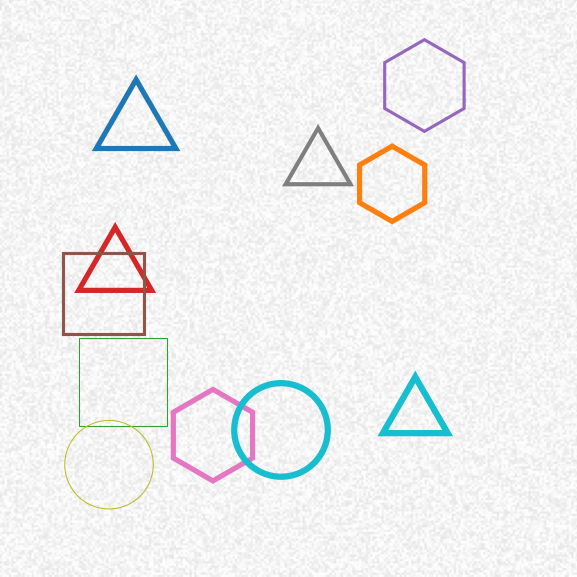[{"shape": "triangle", "thickness": 2.5, "radius": 0.4, "center": [0.236, 0.782]}, {"shape": "hexagon", "thickness": 2.5, "radius": 0.33, "center": [0.679, 0.681]}, {"shape": "square", "thickness": 0.5, "radius": 0.38, "center": [0.213, 0.338]}, {"shape": "triangle", "thickness": 2.5, "radius": 0.36, "center": [0.199, 0.533]}, {"shape": "hexagon", "thickness": 1.5, "radius": 0.4, "center": [0.735, 0.851]}, {"shape": "square", "thickness": 1.5, "radius": 0.35, "center": [0.179, 0.491]}, {"shape": "hexagon", "thickness": 2.5, "radius": 0.4, "center": [0.369, 0.246]}, {"shape": "triangle", "thickness": 2, "radius": 0.32, "center": [0.551, 0.712]}, {"shape": "circle", "thickness": 0.5, "radius": 0.38, "center": [0.189, 0.194]}, {"shape": "triangle", "thickness": 3, "radius": 0.32, "center": [0.719, 0.281]}, {"shape": "circle", "thickness": 3, "radius": 0.41, "center": [0.487, 0.255]}]